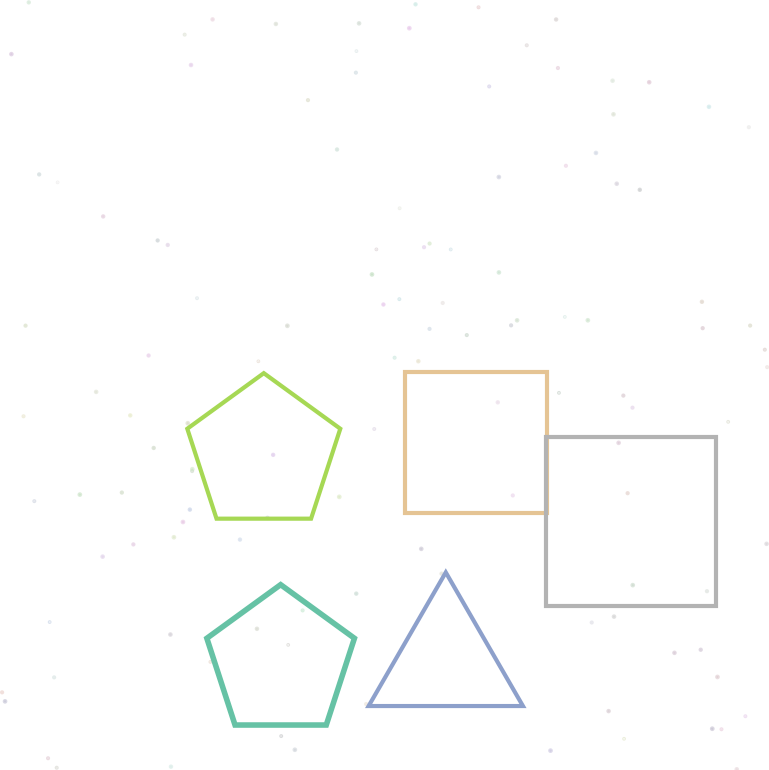[{"shape": "pentagon", "thickness": 2, "radius": 0.5, "center": [0.364, 0.14]}, {"shape": "triangle", "thickness": 1.5, "radius": 0.58, "center": [0.579, 0.141]}, {"shape": "pentagon", "thickness": 1.5, "radius": 0.52, "center": [0.343, 0.411]}, {"shape": "square", "thickness": 1.5, "radius": 0.46, "center": [0.618, 0.425]}, {"shape": "square", "thickness": 1.5, "radius": 0.55, "center": [0.819, 0.323]}]